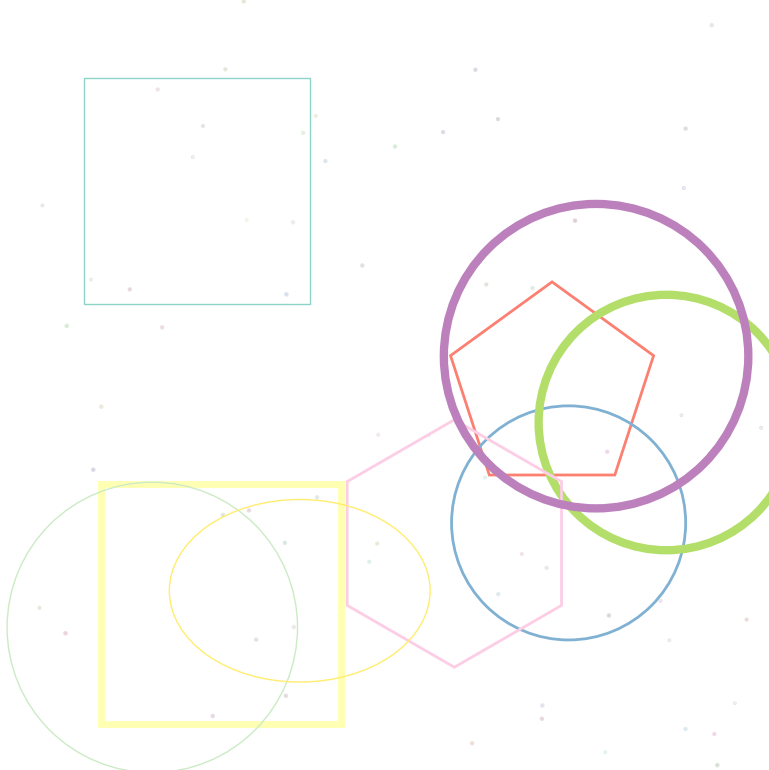[{"shape": "square", "thickness": 0.5, "radius": 0.73, "center": [0.256, 0.752]}, {"shape": "square", "thickness": 2.5, "radius": 0.78, "center": [0.287, 0.215]}, {"shape": "pentagon", "thickness": 1, "radius": 0.69, "center": [0.717, 0.495]}, {"shape": "circle", "thickness": 1, "radius": 0.76, "center": [0.738, 0.321]}, {"shape": "circle", "thickness": 3, "radius": 0.83, "center": [0.865, 0.451]}, {"shape": "hexagon", "thickness": 1, "radius": 0.8, "center": [0.59, 0.294]}, {"shape": "circle", "thickness": 3, "radius": 0.99, "center": [0.774, 0.537]}, {"shape": "circle", "thickness": 0.5, "radius": 0.94, "center": [0.198, 0.185]}, {"shape": "oval", "thickness": 0.5, "radius": 0.85, "center": [0.389, 0.233]}]